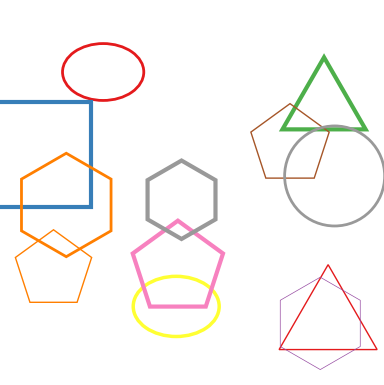[{"shape": "oval", "thickness": 2, "radius": 0.53, "center": [0.268, 0.813]}, {"shape": "triangle", "thickness": 1, "radius": 0.74, "center": [0.852, 0.166]}, {"shape": "square", "thickness": 3, "radius": 0.68, "center": [0.101, 0.6]}, {"shape": "triangle", "thickness": 3, "radius": 0.62, "center": [0.842, 0.726]}, {"shape": "hexagon", "thickness": 0.5, "radius": 0.6, "center": [0.832, 0.16]}, {"shape": "pentagon", "thickness": 1, "radius": 0.52, "center": [0.139, 0.299]}, {"shape": "hexagon", "thickness": 2, "radius": 0.67, "center": [0.172, 0.468]}, {"shape": "oval", "thickness": 2.5, "radius": 0.56, "center": [0.458, 0.204]}, {"shape": "pentagon", "thickness": 1, "radius": 0.53, "center": [0.753, 0.624]}, {"shape": "pentagon", "thickness": 3, "radius": 0.62, "center": [0.462, 0.303]}, {"shape": "hexagon", "thickness": 3, "radius": 0.51, "center": [0.472, 0.481]}, {"shape": "circle", "thickness": 2, "radius": 0.65, "center": [0.869, 0.543]}]